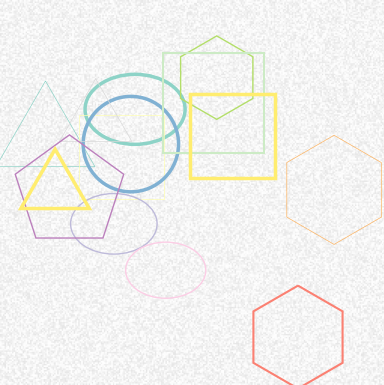[{"shape": "oval", "thickness": 2.5, "radius": 0.65, "center": [0.351, 0.716]}, {"shape": "triangle", "thickness": 0.5, "radius": 0.74, "center": [0.118, 0.641]}, {"shape": "square", "thickness": 0.5, "radius": 0.55, "center": [0.316, 0.592]}, {"shape": "oval", "thickness": 1, "radius": 0.56, "center": [0.296, 0.419]}, {"shape": "hexagon", "thickness": 1.5, "radius": 0.67, "center": [0.774, 0.124]}, {"shape": "circle", "thickness": 2.5, "radius": 0.62, "center": [0.34, 0.626]}, {"shape": "hexagon", "thickness": 0.5, "radius": 0.71, "center": [0.868, 0.507]}, {"shape": "hexagon", "thickness": 1, "radius": 0.54, "center": [0.563, 0.798]}, {"shape": "oval", "thickness": 1, "radius": 0.52, "center": [0.43, 0.298]}, {"shape": "triangle", "thickness": 0.5, "radius": 0.54, "center": [0.248, 0.687]}, {"shape": "pentagon", "thickness": 1, "radius": 0.74, "center": [0.18, 0.502]}, {"shape": "square", "thickness": 1.5, "radius": 0.65, "center": [0.554, 0.733]}, {"shape": "triangle", "thickness": 2.5, "radius": 0.51, "center": [0.143, 0.51]}, {"shape": "square", "thickness": 2.5, "radius": 0.55, "center": [0.604, 0.647]}]